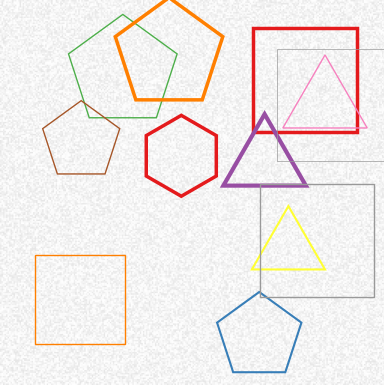[{"shape": "square", "thickness": 2.5, "radius": 0.68, "center": [0.792, 0.792]}, {"shape": "hexagon", "thickness": 2.5, "radius": 0.53, "center": [0.471, 0.595]}, {"shape": "pentagon", "thickness": 1.5, "radius": 0.58, "center": [0.673, 0.126]}, {"shape": "pentagon", "thickness": 1, "radius": 0.74, "center": [0.319, 0.814]}, {"shape": "triangle", "thickness": 3, "radius": 0.62, "center": [0.687, 0.58]}, {"shape": "square", "thickness": 1, "radius": 0.58, "center": [0.207, 0.222]}, {"shape": "pentagon", "thickness": 2.5, "radius": 0.73, "center": [0.439, 0.859]}, {"shape": "triangle", "thickness": 1.5, "radius": 0.55, "center": [0.749, 0.355]}, {"shape": "pentagon", "thickness": 1, "radius": 0.53, "center": [0.211, 0.633]}, {"shape": "triangle", "thickness": 1, "radius": 0.63, "center": [0.844, 0.731]}, {"shape": "square", "thickness": 1, "radius": 0.74, "center": [0.824, 0.376]}, {"shape": "square", "thickness": 0.5, "radius": 0.73, "center": [0.866, 0.726]}]